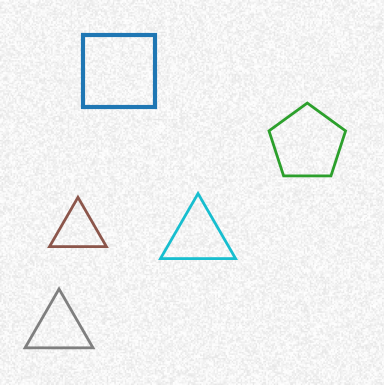[{"shape": "square", "thickness": 3, "radius": 0.47, "center": [0.309, 0.816]}, {"shape": "pentagon", "thickness": 2, "radius": 0.52, "center": [0.798, 0.628]}, {"shape": "triangle", "thickness": 2, "radius": 0.43, "center": [0.203, 0.402]}, {"shape": "triangle", "thickness": 2, "radius": 0.51, "center": [0.153, 0.147]}, {"shape": "triangle", "thickness": 2, "radius": 0.56, "center": [0.514, 0.385]}]